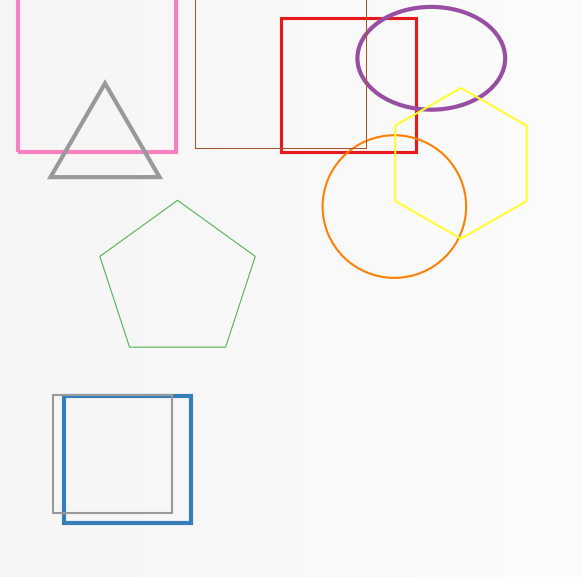[{"shape": "square", "thickness": 1.5, "radius": 0.58, "center": [0.599, 0.852]}, {"shape": "square", "thickness": 2, "radius": 0.55, "center": [0.219, 0.204]}, {"shape": "pentagon", "thickness": 0.5, "radius": 0.7, "center": [0.305, 0.512]}, {"shape": "oval", "thickness": 2, "radius": 0.64, "center": [0.742, 0.898]}, {"shape": "circle", "thickness": 1, "radius": 0.62, "center": [0.678, 0.641]}, {"shape": "hexagon", "thickness": 1, "radius": 0.65, "center": [0.793, 0.716]}, {"shape": "square", "thickness": 0.5, "radius": 0.73, "center": [0.482, 0.889]}, {"shape": "square", "thickness": 2, "radius": 0.68, "center": [0.167, 0.872]}, {"shape": "triangle", "thickness": 2, "radius": 0.54, "center": [0.181, 0.747]}, {"shape": "square", "thickness": 1, "radius": 0.51, "center": [0.193, 0.213]}]